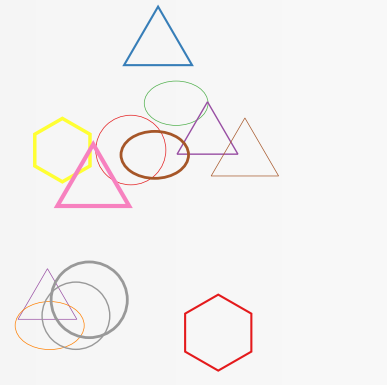[{"shape": "circle", "thickness": 0.5, "radius": 0.45, "center": [0.338, 0.61]}, {"shape": "hexagon", "thickness": 1.5, "radius": 0.49, "center": [0.563, 0.136]}, {"shape": "triangle", "thickness": 1.5, "radius": 0.51, "center": [0.408, 0.881]}, {"shape": "oval", "thickness": 0.5, "radius": 0.41, "center": [0.455, 0.732]}, {"shape": "triangle", "thickness": 0.5, "radius": 0.44, "center": [0.122, 0.215]}, {"shape": "triangle", "thickness": 1, "radius": 0.45, "center": [0.535, 0.645]}, {"shape": "oval", "thickness": 0.5, "radius": 0.45, "center": [0.128, 0.154]}, {"shape": "hexagon", "thickness": 2.5, "radius": 0.41, "center": [0.161, 0.61]}, {"shape": "triangle", "thickness": 0.5, "radius": 0.5, "center": [0.632, 0.593]}, {"shape": "oval", "thickness": 2, "radius": 0.44, "center": [0.399, 0.598]}, {"shape": "triangle", "thickness": 3, "radius": 0.54, "center": [0.241, 0.518]}, {"shape": "circle", "thickness": 2, "radius": 0.49, "center": [0.23, 0.221]}, {"shape": "circle", "thickness": 1, "radius": 0.44, "center": [0.196, 0.18]}]